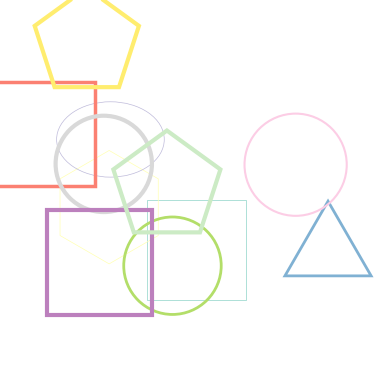[{"shape": "square", "thickness": 0.5, "radius": 0.64, "center": [0.511, 0.351]}, {"shape": "hexagon", "thickness": 0.5, "radius": 0.74, "center": [0.283, 0.462]}, {"shape": "oval", "thickness": 0.5, "radius": 0.7, "center": [0.287, 0.638]}, {"shape": "square", "thickness": 2.5, "radius": 0.68, "center": [0.112, 0.651]}, {"shape": "triangle", "thickness": 2, "radius": 0.65, "center": [0.852, 0.348]}, {"shape": "circle", "thickness": 2, "radius": 0.63, "center": [0.448, 0.31]}, {"shape": "circle", "thickness": 1.5, "radius": 0.66, "center": [0.768, 0.572]}, {"shape": "circle", "thickness": 3, "radius": 0.63, "center": [0.27, 0.574]}, {"shape": "square", "thickness": 3, "radius": 0.68, "center": [0.258, 0.318]}, {"shape": "pentagon", "thickness": 3, "radius": 0.73, "center": [0.433, 0.515]}, {"shape": "pentagon", "thickness": 3, "radius": 0.71, "center": [0.225, 0.889]}]